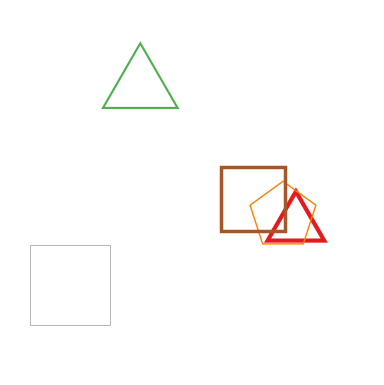[{"shape": "triangle", "thickness": 3, "radius": 0.42, "center": [0.769, 0.418]}, {"shape": "triangle", "thickness": 1.5, "radius": 0.56, "center": [0.364, 0.776]}, {"shape": "pentagon", "thickness": 1, "radius": 0.45, "center": [0.735, 0.439]}, {"shape": "square", "thickness": 2.5, "radius": 0.41, "center": [0.657, 0.483]}, {"shape": "square", "thickness": 0.5, "radius": 0.52, "center": [0.181, 0.259]}]